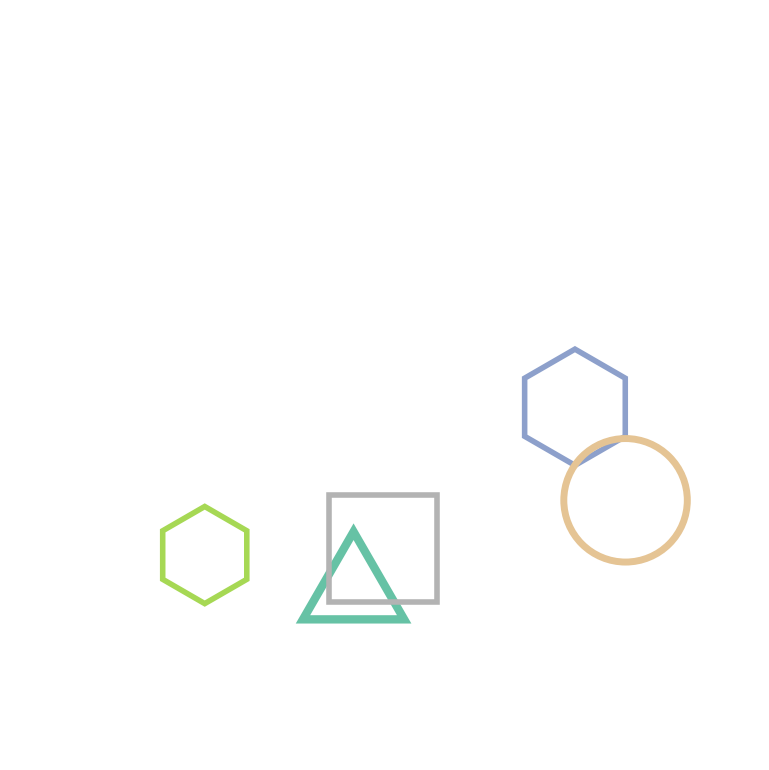[{"shape": "triangle", "thickness": 3, "radius": 0.38, "center": [0.459, 0.234]}, {"shape": "hexagon", "thickness": 2, "radius": 0.38, "center": [0.747, 0.471]}, {"shape": "hexagon", "thickness": 2, "radius": 0.32, "center": [0.266, 0.279]}, {"shape": "circle", "thickness": 2.5, "radius": 0.4, "center": [0.812, 0.35]}, {"shape": "square", "thickness": 2, "radius": 0.35, "center": [0.498, 0.288]}]